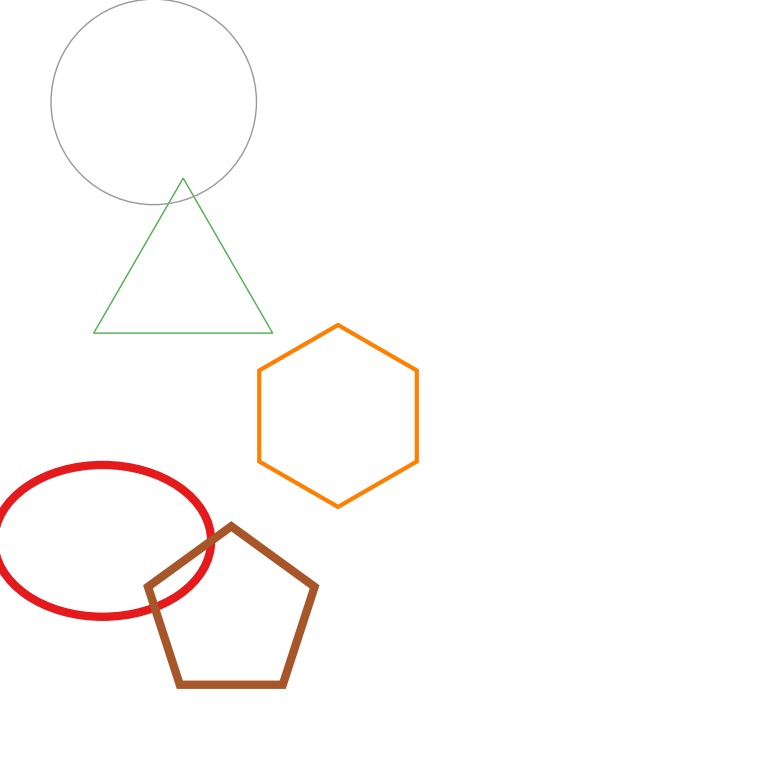[{"shape": "oval", "thickness": 3, "radius": 0.7, "center": [0.133, 0.298]}, {"shape": "triangle", "thickness": 0.5, "radius": 0.67, "center": [0.238, 0.634]}, {"shape": "hexagon", "thickness": 1.5, "radius": 0.59, "center": [0.439, 0.46]}, {"shape": "pentagon", "thickness": 3, "radius": 0.57, "center": [0.3, 0.203]}, {"shape": "circle", "thickness": 0.5, "radius": 0.67, "center": [0.2, 0.868]}]